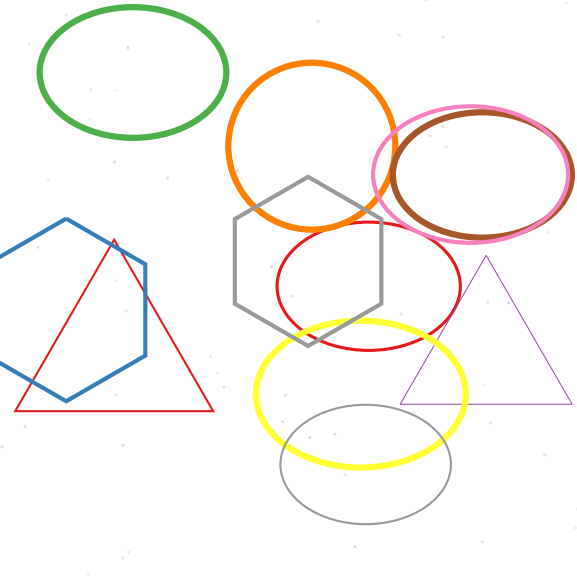[{"shape": "triangle", "thickness": 1, "radius": 0.99, "center": [0.198, 0.386]}, {"shape": "oval", "thickness": 1.5, "radius": 0.79, "center": [0.638, 0.503]}, {"shape": "hexagon", "thickness": 2, "radius": 0.79, "center": [0.115, 0.462]}, {"shape": "oval", "thickness": 3, "radius": 0.81, "center": [0.23, 0.874]}, {"shape": "triangle", "thickness": 0.5, "radius": 0.86, "center": [0.842, 0.385]}, {"shape": "circle", "thickness": 3, "radius": 0.72, "center": [0.54, 0.746]}, {"shape": "oval", "thickness": 3, "radius": 0.91, "center": [0.625, 0.317]}, {"shape": "oval", "thickness": 3, "radius": 0.78, "center": [0.835, 0.696]}, {"shape": "oval", "thickness": 2, "radius": 0.84, "center": [0.815, 0.697]}, {"shape": "hexagon", "thickness": 2, "radius": 0.73, "center": [0.533, 0.546]}, {"shape": "oval", "thickness": 1, "radius": 0.74, "center": [0.633, 0.195]}]